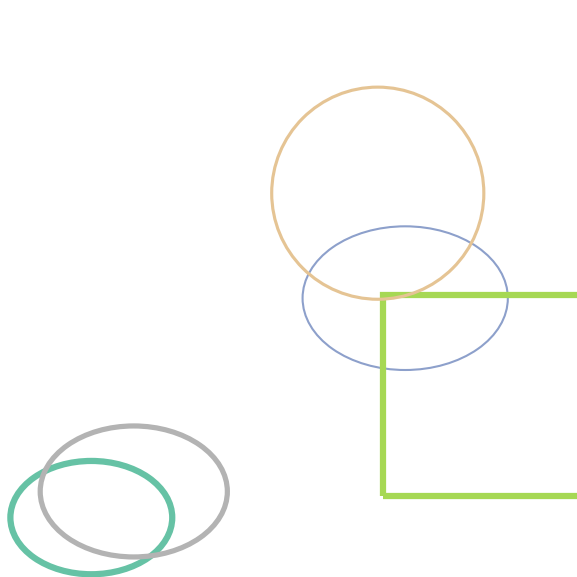[{"shape": "oval", "thickness": 3, "radius": 0.7, "center": [0.158, 0.103]}, {"shape": "oval", "thickness": 1, "radius": 0.89, "center": [0.702, 0.483]}, {"shape": "square", "thickness": 3, "radius": 0.87, "center": [0.839, 0.314]}, {"shape": "circle", "thickness": 1.5, "radius": 0.92, "center": [0.654, 0.665]}, {"shape": "oval", "thickness": 2.5, "radius": 0.81, "center": [0.232, 0.148]}]